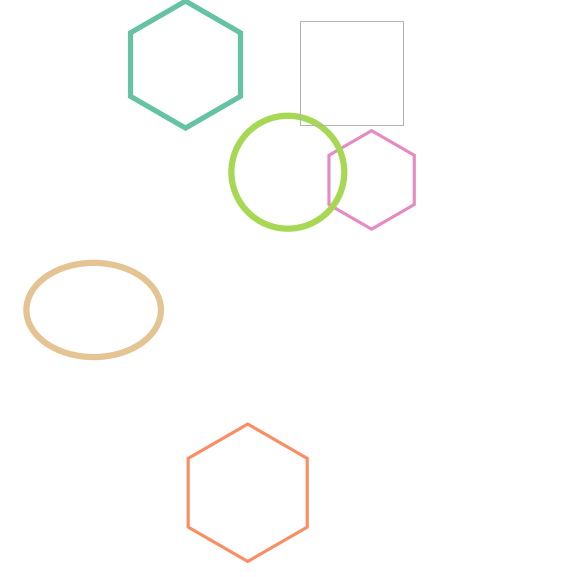[{"shape": "hexagon", "thickness": 2.5, "radius": 0.55, "center": [0.321, 0.887]}, {"shape": "hexagon", "thickness": 1.5, "radius": 0.59, "center": [0.429, 0.146]}, {"shape": "hexagon", "thickness": 1.5, "radius": 0.43, "center": [0.643, 0.688]}, {"shape": "circle", "thickness": 3, "radius": 0.49, "center": [0.498, 0.701]}, {"shape": "oval", "thickness": 3, "radius": 0.58, "center": [0.162, 0.462]}, {"shape": "square", "thickness": 0.5, "radius": 0.45, "center": [0.609, 0.873]}]